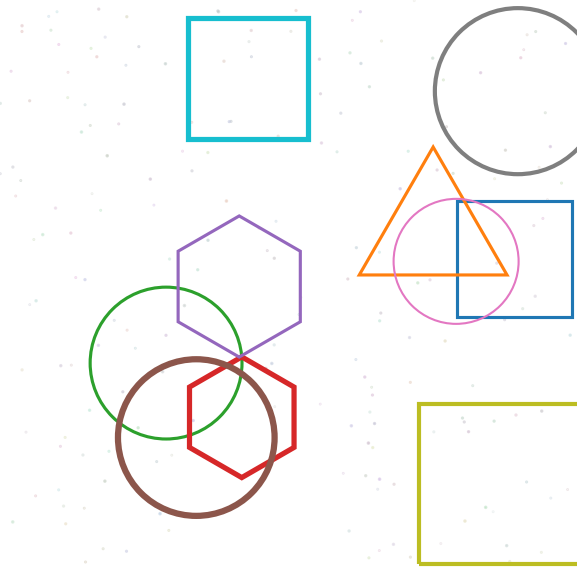[{"shape": "square", "thickness": 1.5, "radius": 0.5, "center": [0.891, 0.551]}, {"shape": "triangle", "thickness": 1.5, "radius": 0.74, "center": [0.75, 0.597]}, {"shape": "circle", "thickness": 1.5, "radius": 0.66, "center": [0.288, 0.37]}, {"shape": "hexagon", "thickness": 2.5, "radius": 0.52, "center": [0.419, 0.277]}, {"shape": "hexagon", "thickness": 1.5, "radius": 0.61, "center": [0.414, 0.503]}, {"shape": "circle", "thickness": 3, "radius": 0.68, "center": [0.34, 0.241]}, {"shape": "circle", "thickness": 1, "radius": 0.54, "center": [0.79, 0.547]}, {"shape": "circle", "thickness": 2, "radius": 0.72, "center": [0.897, 0.841]}, {"shape": "square", "thickness": 2, "radius": 0.69, "center": [0.864, 0.161]}, {"shape": "square", "thickness": 2.5, "radius": 0.52, "center": [0.43, 0.863]}]